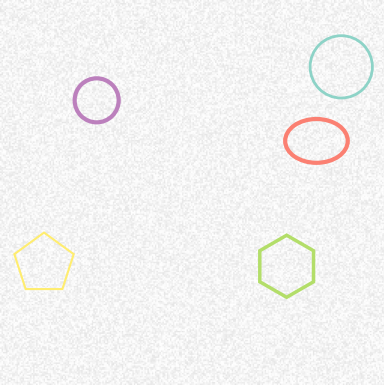[{"shape": "circle", "thickness": 2, "radius": 0.4, "center": [0.886, 0.826]}, {"shape": "oval", "thickness": 3, "radius": 0.41, "center": [0.822, 0.634]}, {"shape": "hexagon", "thickness": 2.5, "radius": 0.4, "center": [0.745, 0.308]}, {"shape": "circle", "thickness": 3, "radius": 0.29, "center": [0.251, 0.739]}, {"shape": "pentagon", "thickness": 1.5, "radius": 0.41, "center": [0.114, 0.315]}]